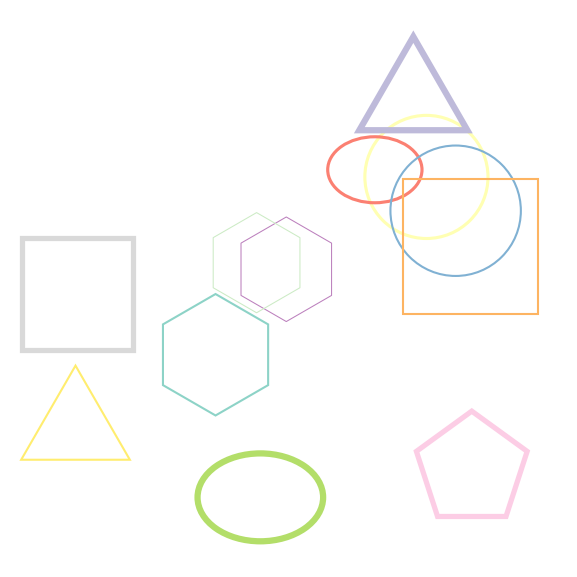[{"shape": "hexagon", "thickness": 1, "radius": 0.53, "center": [0.373, 0.385]}, {"shape": "circle", "thickness": 1.5, "radius": 0.53, "center": [0.738, 0.693]}, {"shape": "triangle", "thickness": 3, "radius": 0.54, "center": [0.716, 0.828]}, {"shape": "oval", "thickness": 1.5, "radius": 0.41, "center": [0.649, 0.705]}, {"shape": "circle", "thickness": 1, "radius": 0.56, "center": [0.789, 0.634]}, {"shape": "square", "thickness": 1, "radius": 0.59, "center": [0.815, 0.572]}, {"shape": "oval", "thickness": 3, "radius": 0.54, "center": [0.451, 0.138]}, {"shape": "pentagon", "thickness": 2.5, "radius": 0.5, "center": [0.817, 0.186]}, {"shape": "square", "thickness": 2.5, "radius": 0.48, "center": [0.135, 0.49]}, {"shape": "hexagon", "thickness": 0.5, "radius": 0.45, "center": [0.496, 0.533]}, {"shape": "hexagon", "thickness": 0.5, "radius": 0.43, "center": [0.444, 0.544]}, {"shape": "triangle", "thickness": 1, "radius": 0.54, "center": [0.131, 0.257]}]